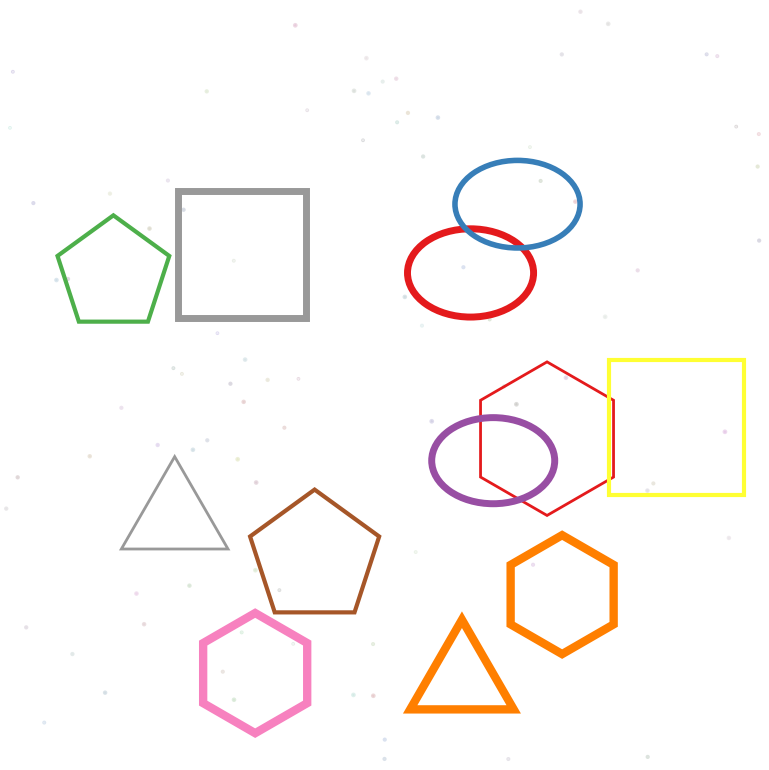[{"shape": "oval", "thickness": 2.5, "radius": 0.41, "center": [0.611, 0.646]}, {"shape": "hexagon", "thickness": 1, "radius": 0.5, "center": [0.71, 0.43]}, {"shape": "oval", "thickness": 2, "radius": 0.41, "center": [0.672, 0.735]}, {"shape": "pentagon", "thickness": 1.5, "radius": 0.38, "center": [0.147, 0.644]}, {"shape": "oval", "thickness": 2.5, "radius": 0.4, "center": [0.641, 0.402]}, {"shape": "triangle", "thickness": 3, "radius": 0.39, "center": [0.6, 0.118]}, {"shape": "hexagon", "thickness": 3, "radius": 0.39, "center": [0.73, 0.228]}, {"shape": "square", "thickness": 1.5, "radius": 0.44, "center": [0.878, 0.445]}, {"shape": "pentagon", "thickness": 1.5, "radius": 0.44, "center": [0.409, 0.276]}, {"shape": "hexagon", "thickness": 3, "radius": 0.39, "center": [0.331, 0.126]}, {"shape": "triangle", "thickness": 1, "radius": 0.4, "center": [0.227, 0.327]}, {"shape": "square", "thickness": 2.5, "radius": 0.42, "center": [0.314, 0.669]}]